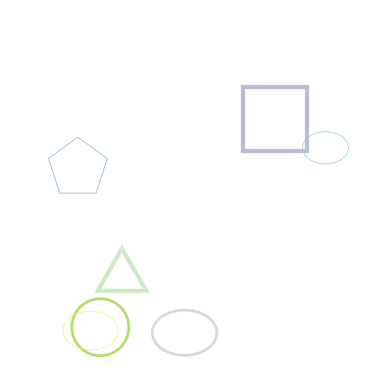[{"shape": "oval", "thickness": 0.5, "radius": 0.3, "center": [0.845, 0.616]}, {"shape": "square", "thickness": 3, "radius": 0.42, "center": [0.714, 0.691]}, {"shape": "pentagon", "thickness": 0.5, "radius": 0.4, "center": [0.202, 0.563]}, {"shape": "circle", "thickness": 2, "radius": 0.37, "center": [0.26, 0.15]}, {"shape": "oval", "thickness": 2, "radius": 0.42, "center": [0.48, 0.136]}, {"shape": "triangle", "thickness": 3, "radius": 0.36, "center": [0.317, 0.281]}, {"shape": "oval", "thickness": 0.5, "radius": 0.36, "center": [0.235, 0.141]}]